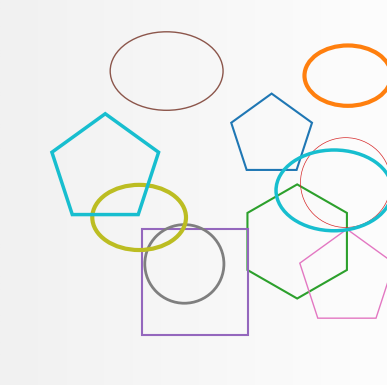[{"shape": "pentagon", "thickness": 1.5, "radius": 0.55, "center": [0.701, 0.647]}, {"shape": "oval", "thickness": 3, "radius": 0.56, "center": [0.898, 0.804]}, {"shape": "hexagon", "thickness": 1.5, "radius": 0.74, "center": [0.767, 0.373]}, {"shape": "circle", "thickness": 0.5, "radius": 0.58, "center": [0.892, 0.526]}, {"shape": "square", "thickness": 1.5, "radius": 0.69, "center": [0.504, 0.267]}, {"shape": "oval", "thickness": 1, "radius": 0.73, "center": [0.43, 0.815]}, {"shape": "pentagon", "thickness": 1, "radius": 0.64, "center": [0.895, 0.277]}, {"shape": "circle", "thickness": 2, "radius": 0.51, "center": [0.476, 0.314]}, {"shape": "oval", "thickness": 3, "radius": 0.6, "center": [0.359, 0.435]}, {"shape": "pentagon", "thickness": 2.5, "radius": 0.72, "center": [0.272, 0.56]}, {"shape": "oval", "thickness": 2.5, "radius": 0.75, "center": [0.862, 0.506]}]